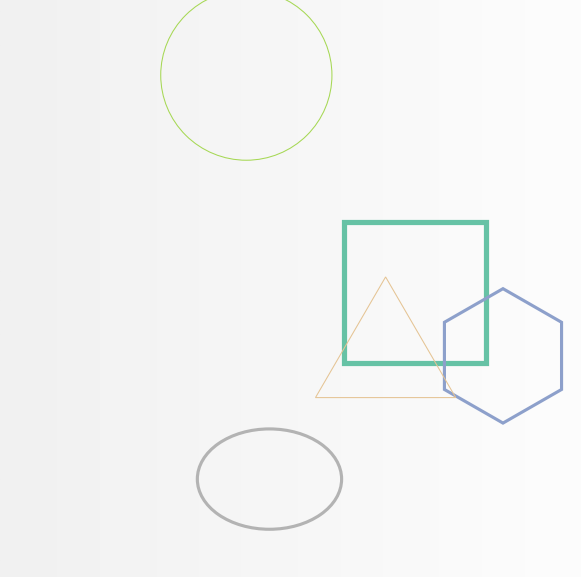[{"shape": "square", "thickness": 2.5, "radius": 0.61, "center": [0.714, 0.493]}, {"shape": "hexagon", "thickness": 1.5, "radius": 0.58, "center": [0.865, 0.383]}, {"shape": "circle", "thickness": 0.5, "radius": 0.74, "center": [0.424, 0.869]}, {"shape": "triangle", "thickness": 0.5, "radius": 0.7, "center": [0.663, 0.38]}, {"shape": "oval", "thickness": 1.5, "radius": 0.62, "center": [0.464, 0.17]}]